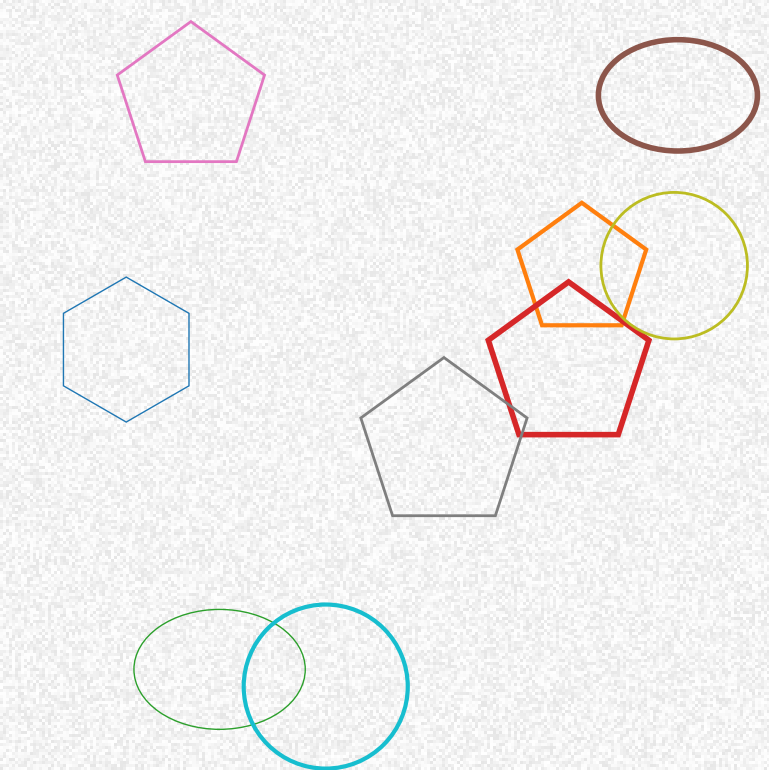[{"shape": "hexagon", "thickness": 0.5, "radius": 0.47, "center": [0.164, 0.546]}, {"shape": "pentagon", "thickness": 1.5, "radius": 0.44, "center": [0.756, 0.649]}, {"shape": "oval", "thickness": 0.5, "radius": 0.56, "center": [0.285, 0.131]}, {"shape": "pentagon", "thickness": 2, "radius": 0.55, "center": [0.738, 0.524]}, {"shape": "oval", "thickness": 2, "radius": 0.52, "center": [0.88, 0.876]}, {"shape": "pentagon", "thickness": 1, "radius": 0.5, "center": [0.248, 0.871]}, {"shape": "pentagon", "thickness": 1, "radius": 0.57, "center": [0.577, 0.422]}, {"shape": "circle", "thickness": 1, "radius": 0.48, "center": [0.876, 0.655]}, {"shape": "circle", "thickness": 1.5, "radius": 0.53, "center": [0.423, 0.108]}]